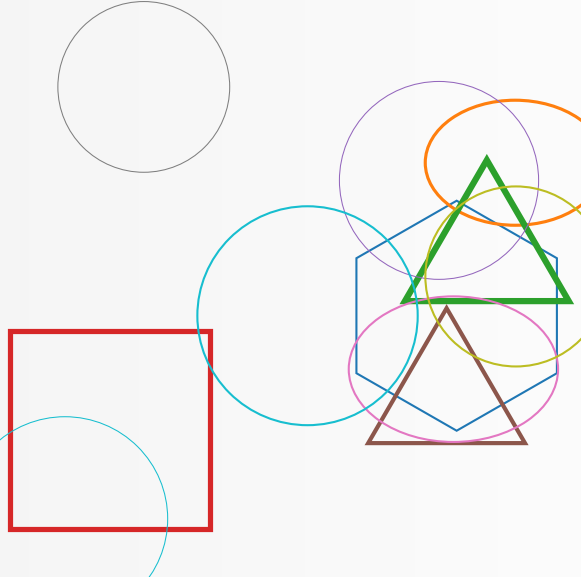[{"shape": "hexagon", "thickness": 1, "radius": 1.0, "center": [0.786, 0.452]}, {"shape": "oval", "thickness": 1.5, "radius": 0.77, "center": [0.886, 0.717]}, {"shape": "triangle", "thickness": 3, "radius": 0.81, "center": [0.838, 0.559]}, {"shape": "square", "thickness": 2.5, "radius": 0.86, "center": [0.189, 0.255]}, {"shape": "circle", "thickness": 0.5, "radius": 0.86, "center": [0.755, 0.687]}, {"shape": "triangle", "thickness": 2, "radius": 0.78, "center": [0.768, 0.31]}, {"shape": "oval", "thickness": 1, "radius": 0.9, "center": [0.78, 0.36]}, {"shape": "circle", "thickness": 0.5, "radius": 0.74, "center": [0.247, 0.849]}, {"shape": "circle", "thickness": 1, "radius": 0.78, "center": [0.888, 0.52]}, {"shape": "circle", "thickness": 0.5, "radius": 0.88, "center": [0.112, 0.101]}, {"shape": "circle", "thickness": 1, "radius": 0.95, "center": [0.529, 0.452]}]